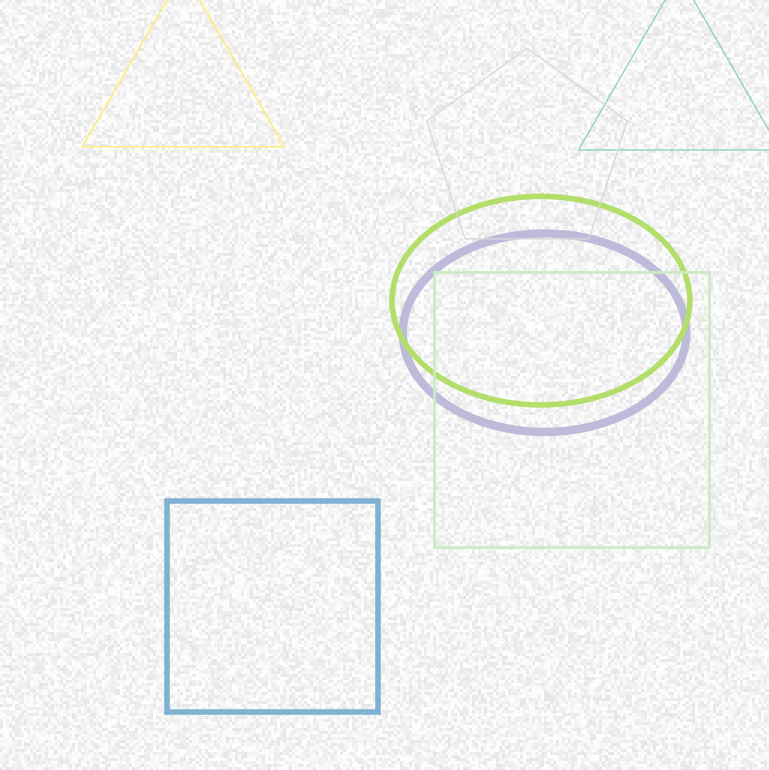[{"shape": "triangle", "thickness": 0.5, "radius": 0.76, "center": [0.882, 0.881]}, {"shape": "oval", "thickness": 3, "radius": 0.92, "center": [0.707, 0.568]}, {"shape": "square", "thickness": 2, "radius": 0.68, "center": [0.354, 0.213]}, {"shape": "oval", "thickness": 2, "radius": 0.97, "center": [0.702, 0.61]}, {"shape": "pentagon", "thickness": 0.5, "radius": 0.68, "center": [0.684, 0.801]}, {"shape": "square", "thickness": 1, "radius": 0.89, "center": [0.742, 0.468]}, {"shape": "triangle", "thickness": 0.5, "radius": 0.76, "center": [0.238, 0.885]}]